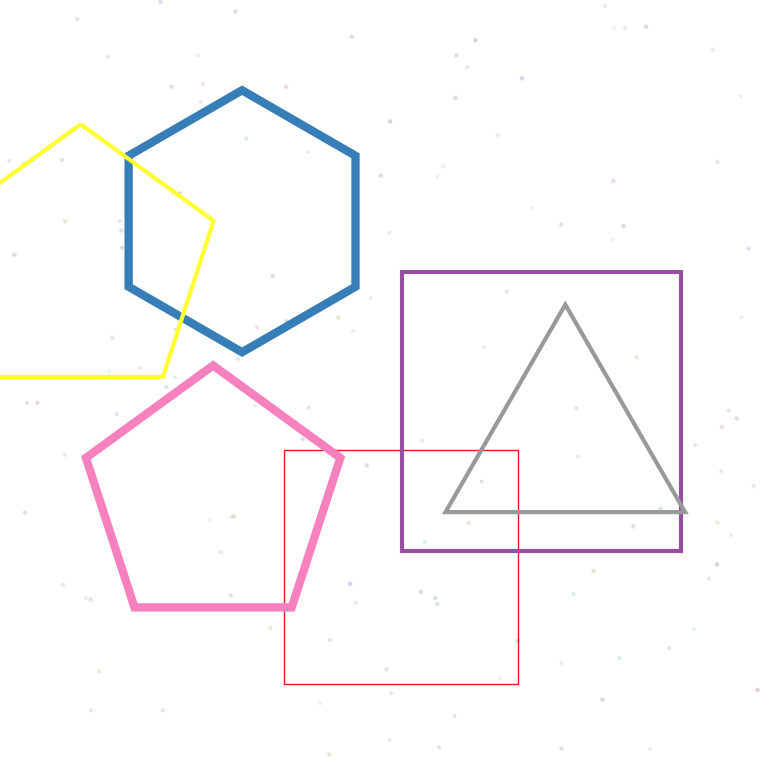[{"shape": "square", "thickness": 0.5, "radius": 0.76, "center": [0.521, 0.264]}, {"shape": "hexagon", "thickness": 3, "radius": 0.85, "center": [0.314, 0.713]}, {"shape": "square", "thickness": 1.5, "radius": 0.91, "center": [0.703, 0.466]}, {"shape": "pentagon", "thickness": 1.5, "radius": 0.91, "center": [0.105, 0.657]}, {"shape": "pentagon", "thickness": 3, "radius": 0.87, "center": [0.277, 0.352]}, {"shape": "triangle", "thickness": 1.5, "radius": 0.9, "center": [0.734, 0.425]}]